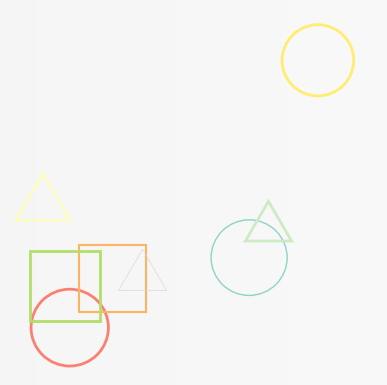[{"shape": "circle", "thickness": 1, "radius": 0.49, "center": [0.643, 0.331]}, {"shape": "triangle", "thickness": 1.5, "radius": 0.41, "center": [0.111, 0.469]}, {"shape": "circle", "thickness": 2, "radius": 0.5, "center": [0.18, 0.149]}, {"shape": "square", "thickness": 1.5, "radius": 0.44, "center": [0.29, 0.277]}, {"shape": "square", "thickness": 2, "radius": 0.46, "center": [0.168, 0.256]}, {"shape": "triangle", "thickness": 0.5, "radius": 0.36, "center": [0.368, 0.281]}, {"shape": "triangle", "thickness": 2, "radius": 0.34, "center": [0.693, 0.408]}, {"shape": "circle", "thickness": 2, "radius": 0.46, "center": [0.82, 0.843]}]